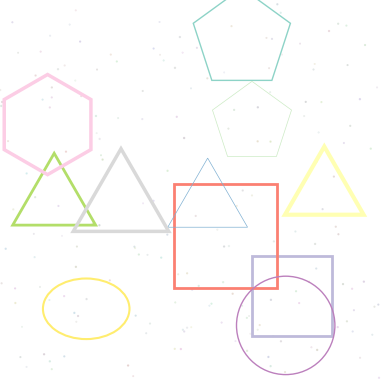[{"shape": "pentagon", "thickness": 1, "radius": 0.66, "center": [0.628, 0.899]}, {"shape": "triangle", "thickness": 3, "radius": 0.59, "center": [0.842, 0.501]}, {"shape": "square", "thickness": 2, "radius": 0.52, "center": [0.759, 0.23]}, {"shape": "square", "thickness": 2, "radius": 0.67, "center": [0.586, 0.386]}, {"shape": "triangle", "thickness": 0.5, "radius": 0.6, "center": [0.539, 0.47]}, {"shape": "triangle", "thickness": 2, "radius": 0.62, "center": [0.141, 0.477]}, {"shape": "hexagon", "thickness": 2.5, "radius": 0.65, "center": [0.124, 0.676]}, {"shape": "triangle", "thickness": 2.5, "radius": 0.72, "center": [0.314, 0.471]}, {"shape": "circle", "thickness": 1, "radius": 0.64, "center": [0.742, 0.155]}, {"shape": "pentagon", "thickness": 0.5, "radius": 0.54, "center": [0.655, 0.681]}, {"shape": "oval", "thickness": 1.5, "radius": 0.56, "center": [0.224, 0.198]}]